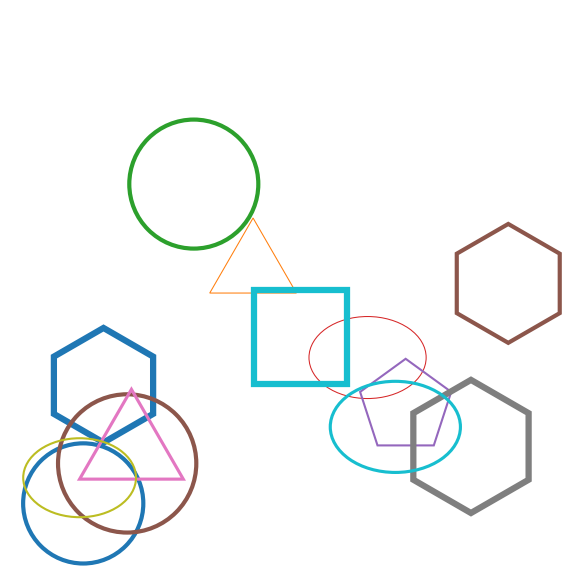[{"shape": "hexagon", "thickness": 3, "radius": 0.5, "center": [0.179, 0.332]}, {"shape": "circle", "thickness": 2, "radius": 0.52, "center": [0.144, 0.127]}, {"shape": "triangle", "thickness": 0.5, "radius": 0.43, "center": [0.438, 0.535]}, {"shape": "circle", "thickness": 2, "radius": 0.56, "center": [0.336, 0.68]}, {"shape": "oval", "thickness": 0.5, "radius": 0.51, "center": [0.636, 0.38]}, {"shape": "pentagon", "thickness": 1, "radius": 0.41, "center": [0.702, 0.295]}, {"shape": "hexagon", "thickness": 2, "radius": 0.51, "center": [0.88, 0.508]}, {"shape": "circle", "thickness": 2, "radius": 0.6, "center": [0.22, 0.197]}, {"shape": "triangle", "thickness": 1.5, "radius": 0.52, "center": [0.228, 0.221]}, {"shape": "hexagon", "thickness": 3, "radius": 0.58, "center": [0.816, 0.226]}, {"shape": "oval", "thickness": 1, "radius": 0.49, "center": [0.138, 0.172]}, {"shape": "oval", "thickness": 1.5, "radius": 0.56, "center": [0.685, 0.26]}, {"shape": "square", "thickness": 3, "radius": 0.41, "center": [0.52, 0.416]}]